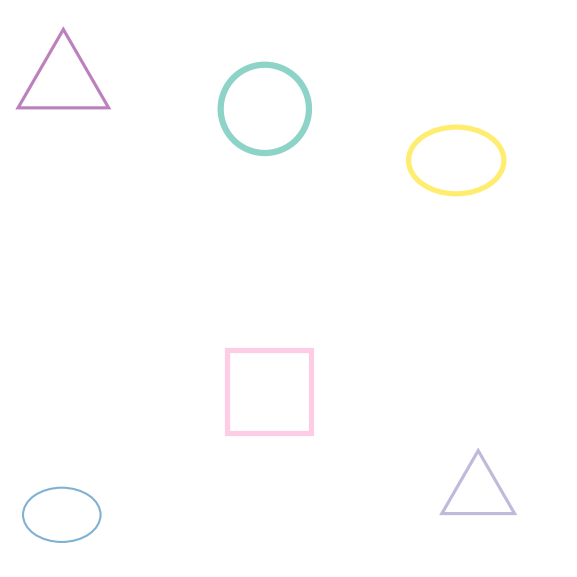[{"shape": "circle", "thickness": 3, "radius": 0.38, "center": [0.459, 0.811]}, {"shape": "triangle", "thickness": 1.5, "radius": 0.36, "center": [0.828, 0.146]}, {"shape": "oval", "thickness": 1, "radius": 0.34, "center": [0.107, 0.108]}, {"shape": "square", "thickness": 2.5, "radius": 0.36, "center": [0.466, 0.322]}, {"shape": "triangle", "thickness": 1.5, "radius": 0.45, "center": [0.11, 0.858]}, {"shape": "oval", "thickness": 2.5, "radius": 0.41, "center": [0.79, 0.721]}]